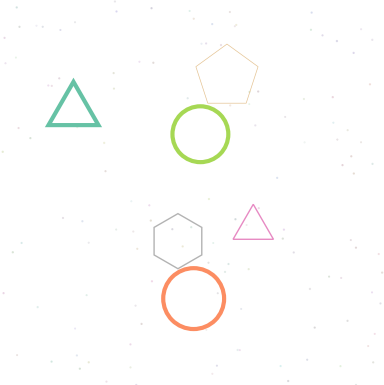[{"shape": "triangle", "thickness": 3, "radius": 0.37, "center": [0.191, 0.713]}, {"shape": "circle", "thickness": 3, "radius": 0.4, "center": [0.503, 0.224]}, {"shape": "triangle", "thickness": 1, "radius": 0.3, "center": [0.658, 0.409]}, {"shape": "circle", "thickness": 3, "radius": 0.36, "center": [0.52, 0.651]}, {"shape": "pentagon", "thickness": 0.5, "radius": 0.42, "center": [0.59, 0.801]}, {"shape": "hexagon", "thickness": 1, "radius": 0.36, "center": [0.462, 0.374]}]